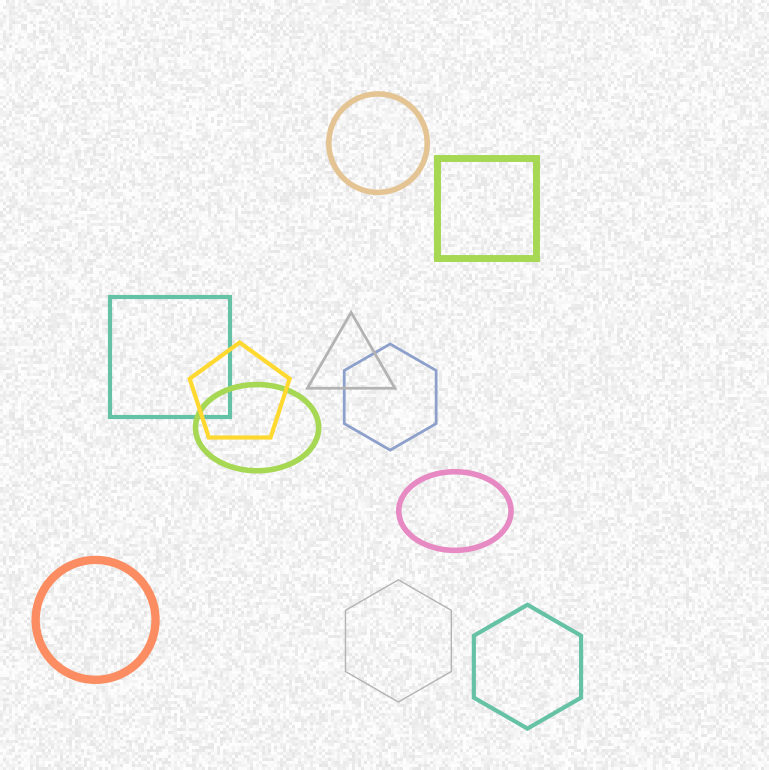[{"shape": "hexagon", "thickness": 1.5, "radius": 0.4, "center": [0.685, 0.134]}, {"shape": "square", "thickness": 1.5, "radius": 0.39, "center": [0.221, 0.536]}, {"shape": "circle", "thickness": 3, "radius": 0.39, "center": [0.124, 0.195]}, {"shape": "hexagon", "thickness": 1, "radius": 0.34, "center": [0.507, 0.484]}, {"shape": "oval", "thickness": 2, "radius": 0.36, "center": [0.591, 0.336]}, {"shape": "square", "thickness": 2.5, "radius": 0.32, "center": [0.632, 0.73]}, {"shape": "oval", "thickness": 2, "radius": 0.4, "center": [0.334, 0.445]}, {"shape": "pentagon", "thickness": 1.5, "radius": 0.34, "center": [0.311, 0.487]}, {"shape": "circle", "thickness": 2, "radius": 0.32, "center": [0.491, 0.814]}, {"shape": "triangle", "thickness": 1, "radius": 0.33, "center": [0.456, 0.529]}, {"shape": "hexagon", "thickness": 0.5, "radius": 0.4, "center": [0.517, 0.168]}]